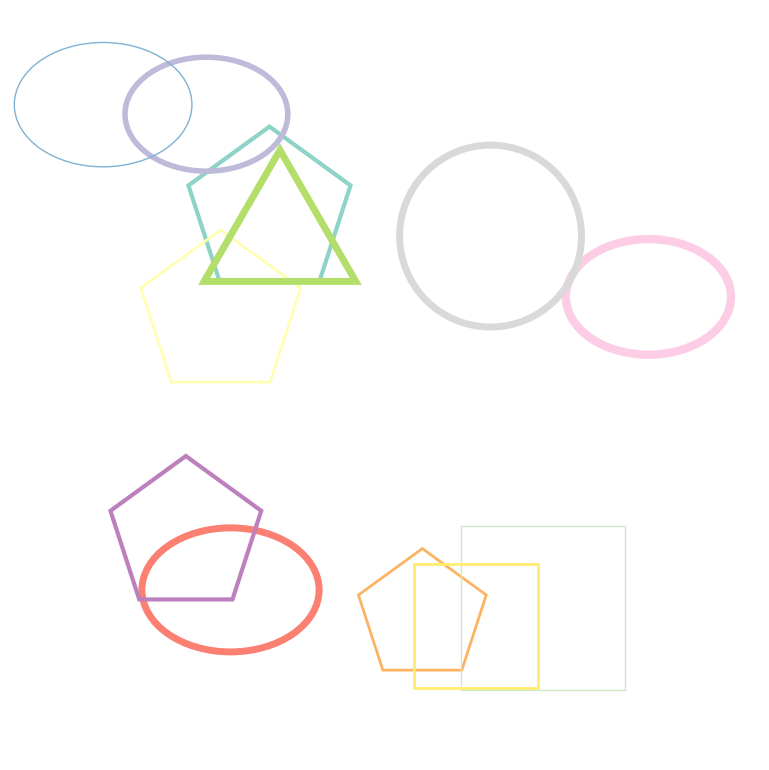[{"shape": "pentagon", "thickness": 1.5, "radius": 0.55, "center": [0.35, 0.725]}, {"shape": "pentagon", "thickness": 1, "radius": 0.55, "center": [0.287, 0.592]}, {"shape": "oval", "thickness": 2, "radius": 0.53, "center": [0.268, 0.852]}, {"shape": "oval", "thickness": 2.5, "radius": 0.58, "center": [0.299, 0.234]}, {"shape": "oval", "thickness": 0.5, "radius": 0.58, "center": [0.134, 0.864]}, {"shape": "pentagon", "thickness": 1, "radius": 0.44, "center": [0.548, 0.2]}, {"shape": "triangle", "thickness": 2.5, "radius": 0.57, "center": [0.364, 0.691]}, {"shape": "oval", "thickness": 3, "radius": 0.54, "center": [0.842, 0.614]}, {"shape": "circle", "thickness": 2.5, "radius": 0.59, "center": [0.637, 0.693]}, {"shape": "pentagon", "thickness": 1.5, "radius": 0.51, "center": [0.241, 0.305]}, {"shape": "square", "thickness": 0.5, "radius": 0.53, "center": [0.706, 0.21]}, {"shape": "square", "thickness": 1, "radius": 0.4, "center": [0.618, 0.187]}]